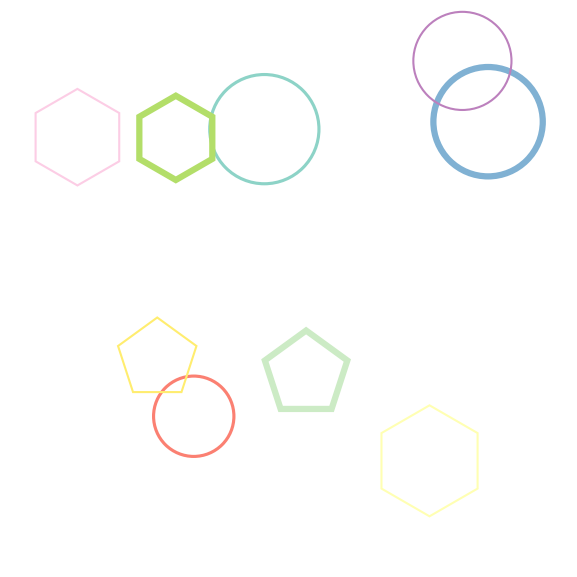[{"shape": "circle", "thickness": 1.5, "radius": 0.47, "center": [0.458, 0.776]}, {"shape": "hexagon", "thickness": 1, "radius": 0.48, "center": [0.744, 0.201]}, {"shape": "circle", "thickness": 1.5, "radius": 0.35, "center": [0.335, 0.278]}, {"shape": "circle", "thickness": 3, "radius": 0.47, "center": [0.845, 0.788]}, {"shape": "hexagon", "thickness": 3, "radius": 0.36, "center": [0.304, 0.76]}, {"shape": "hexagon", "thickness": 1, "radius": 0.42, "center": [0.134, 0.762]}, {"shape": "circle", "thickness": 1, "radius": 0.42, "center": [0.801, 0.894]}, {"shape": "pentagon", "thickness": 3, "radius": 0.38, "center": [0.53, 0.352]}, {"shape": "pentagon", "thickness": 1, "radius": 0.36, "center": [0.272, 0.378]}]